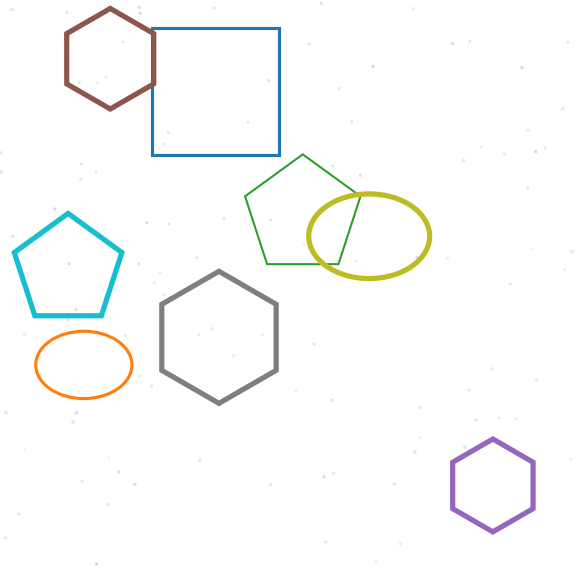[{"shape": "square", "thickness": 1.5, "radius": 0.55, "center": [0.373, 0.841]}, {"shape": "oval", "thickness": 1.5, "radius": 0.42, "center": [0.145, 0.367]}, {"shape": "pentagon", "thickness": 1, "radius": 0.53, "center": [0.524, 0.627]}, {"shape": "hexagon", "thickness": 2.5, "radius": 0.4, "center": [0.853, 0.159]}, {"shape": "hexagon", "thickness": 2.5, "radius": 0.44, "center": [0.191, 0.897]}, {"shape": "hexagon", "thickness": 2.5, "radius": 0.57, "center": [0.379, 0.415]}, {"shape": "oval", "thickness": 2.5, "radius": 0.52, "center": [0.639, 0.59]}, {"shape": "pentagon", "thickness": 2.5, "radius": 0.49, "center": [0.118, 0.532]}]